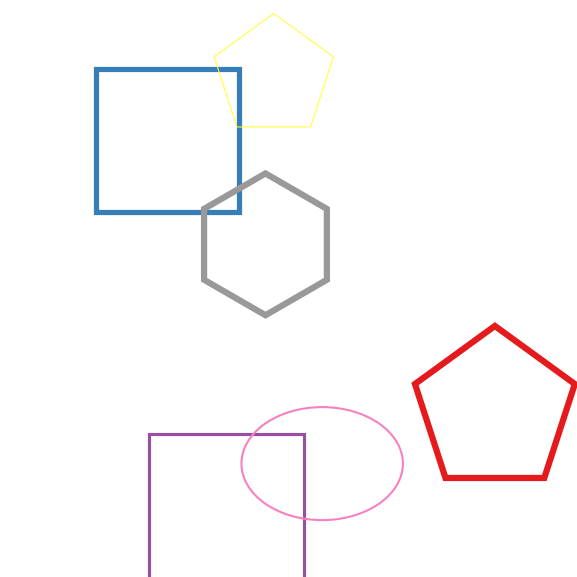[{"shape": "pentagon", "thickness": 3, "radius": 0.73, "center": [0.857, 0.289]}, {"shape": "square", "thickness": 2.5, "radius": 0.62, "center": [0.29, 0.756]}, {"shape": "square", "thickness": 1.5, "radius": 0.67, "center": [0.392, 0.113]}, {"shape": "pentagon", "thickness": 0.5, "radius": 0.54, "center": [0.474, 0.867]}, {"shape": "oval", "thickness": 1, "radius": 0.7, "center": [0.558, 0.196]}, {"shape": "hexagon", "thickness": 3, "radius": 0.61, "center": [0.46, 0.576]}]